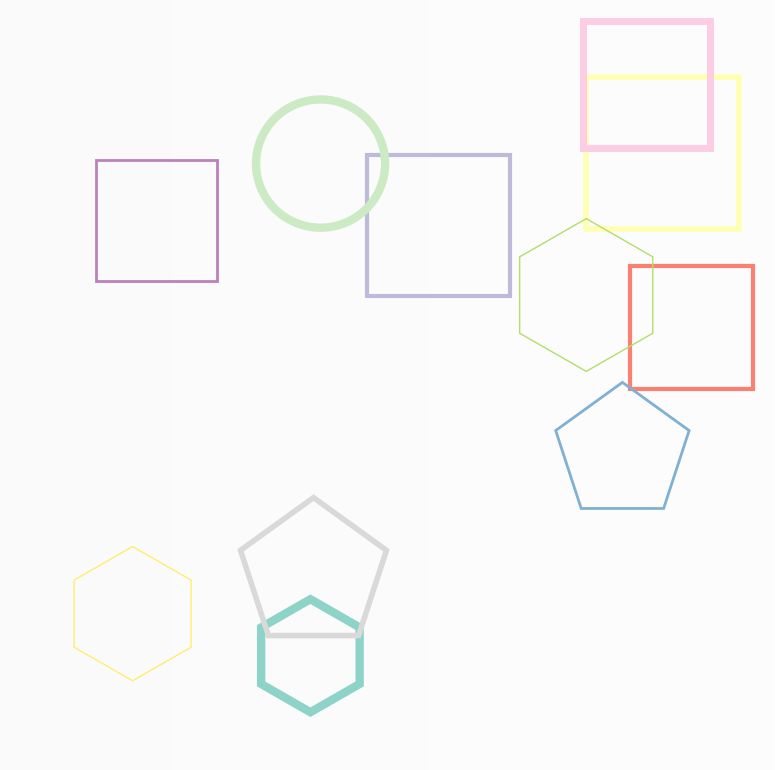[{"shape": "hexagon", "thickness": 3, "radius": 0.37, "center": [0.401, 0.148]}, {"shape": "square", "thickness": 2, "radius": 0.49, "center": [0.855, 0.801]}, {"shape": "square", "thickness": 1.5, "radius": 0.46, "center": [0.566, 0.707]}, {"shape": "square", "thickness": 1.5, "radius": 0.4, "center": [0.892, 0.575]}, {"shape": "pentagon", "thickness": 1, "radius": 0.45, "center": [0.803, 0.413]}, {"shape": "hexagon", "thickness": 0.5, "radius": 0.5, "center": [0.756, 0.617]}, {"shape": "square", "thickness": 2.5, "radius": 0.41, "center": [0.834, 0.891]}, {"shape": "pentagon", "thickness": 2, "radius": 0.5, "center": [0.404, 0.255]}, {"shape": "square", "thickness": 1, "radius": 0.39, "center": [0.202, 0.713]}, {"shape": "circle", "thickness": 3, "radius": 0.42, "center": [0.414, 0.788]}, {"shape": "hexagon", "thickness": 0.5, "radius": 0.44, "center": [0.171, 0.203]}]